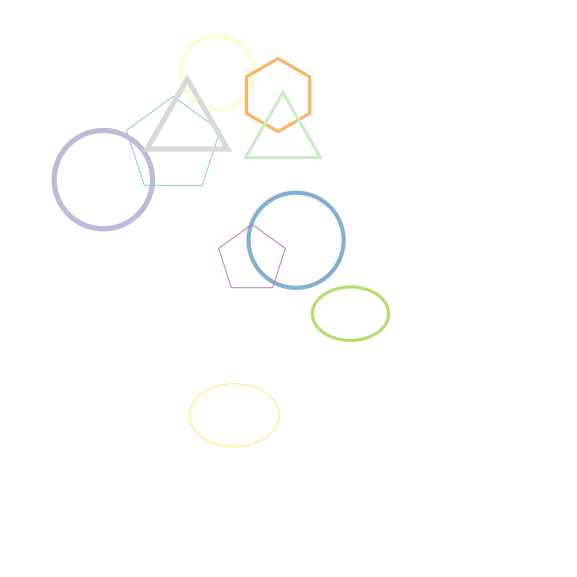[{"shape": "pentagon", "thickness": 0.5, "radius": 0.43, "center": [0.3, 0.747]}, {"shape": "circle", "thickness": 1, "radius": 0.32, "center": [0.376, 0.874]}, {"shape": "circle", "thickness": 2.5, "radius": 0.43, "center": [0.179, 0.688]}, {"shape": "circle", "thickness": 2, "radius": 0.41, "center": [0.513, 0.583]}, {"shape": "hexagon", "thickness": 1.5, "radius": 0.32, "center": [0.482, 0.834]}, {"shape": "oval", "thickness": 1.5, "radius": 0.33, "center": [0.607, 0.456]}, {"shape": "triangle", "thickness": 2.5, "radius": 0.4, "center": [0.324, 0.781]}, {"shape": "pentagon", "thickness": 0.5, "radius": 0.3, "center": [0.436, 0.55]}, {"shape": "triangle", "thickness": 1.5, "radius": 0.37, "center": [0.49, 0.764]}, {"shape": "oval", "thickness": 0.5, "radius": 0.39, "center": [0.406, 0.28]}]